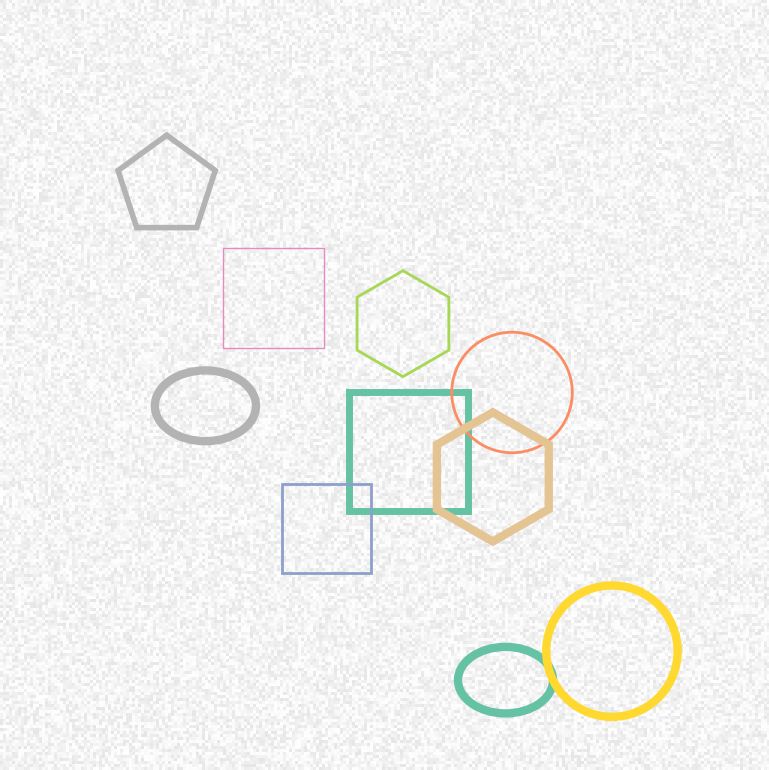[{"shape": "square", "thickness": 2.5, "radius": 0.39, "center": [0.53, 0.413]}, {"shape": "oval", "thickness": 3, "radius": 0.31, "center": [0.657, 0.117]}, {"shape": "circle", "thickness": 1, "radius": 0.39, "center": [0.665, 0.49]}, {"shape": "square", "thickness": 1, "radius": 0.29, "center": [0.424, 0.314]}, {"shape": "square", "thickness": 0.5, "radius": 0.33, "center": [0.355, 0.613]}, {"shape": "hexagon", "thickness": 1, "radius": 0.34, "center": [0.523, 0.58]}, {"shape": "circle", "thickness": 3, "radius": 0.43, "center": [0.795, 0.154]}, {"shape": "hexagon", "thickness": 3, "radius": 0.42, "center": [0.64, 0.381]}, {"shape": "pentagon", "thickness": 2, "radius": 0.33, "center": [0.216, 0.758]}, {"shape": "oval", "thickness": 3, "radius": 0.33, "center": [0.267, 0.473]}]